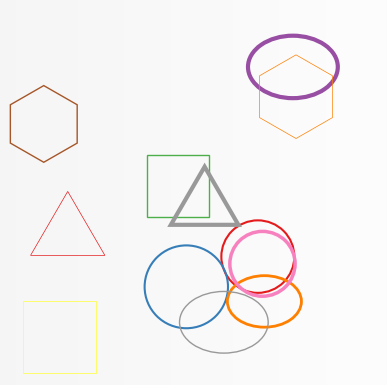[{"shape": "circle", "thickness": 1.5, "radius": 0.47, "center": [0.665, 0.333]}, {"shape": "triangle", "thickness": 0.5, "radius": 0.55, "center": [0.175, 0.392]}, {"shape": "circle", "thickness": 1.5, "radius": 0.54, "center": [0.481, 0.255]}, {"shape": "square", "thickness": 1, "radius": 0.4, "center": [0.459, 0.516]}, {"shape": "oval", "thickness": 3, "radius": 0.58, "center": [0.756, 0.826]}, {"shape": "oval", "thickness": 2, "radius": 0.48, "center": [0.682, 0.217]}, {"shape": "hexagon", "thickness": 0.5, "radius": 0.54, "center": [0.764, 0.749]}, {"shape": "square", "thickness": 0.5, "radius": 0.47, "center": [0.153, 0.124]}, {"shape": "hexagon", "thickness": 1, "radius": 0.5, "center": [0.113, 0.678]}, {"shape": "circle", "thickness": 2.5, "radius": 0.42, "center": [0.677, 0.315]}, {"shape": "triangle", "thickness": 3, "radius": 0.5, "center": [0.528, 0.466]}, {"shape": "oval", "thickness": 1, "radius": 0.57, "center": [0.578, 0.163]}]